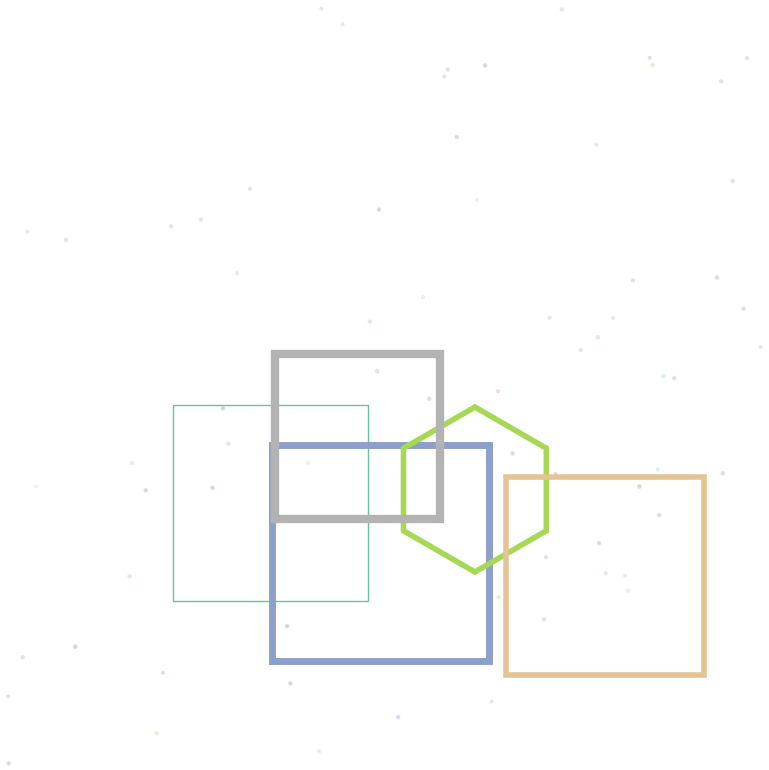[{"shape": "square", "thickness": 0.5, "radius": 0.63, "center": [0.352, 0.347]}, {"shape": "square", "thickness": 2.5, "radius": 0.7, "center": [0.494, 0.282]}, {"shape": "hexagon", "thickness": 2, "radius": 0.54, "center": [0.617, 0.364]}, {"shape": "square", "thickness": 2, "radius": 0.64, "center": [0.786, 0.252]}, {"shape": "square", "thickness": 3, "radius": 0.54, "center": [0.464, 0.433]}]